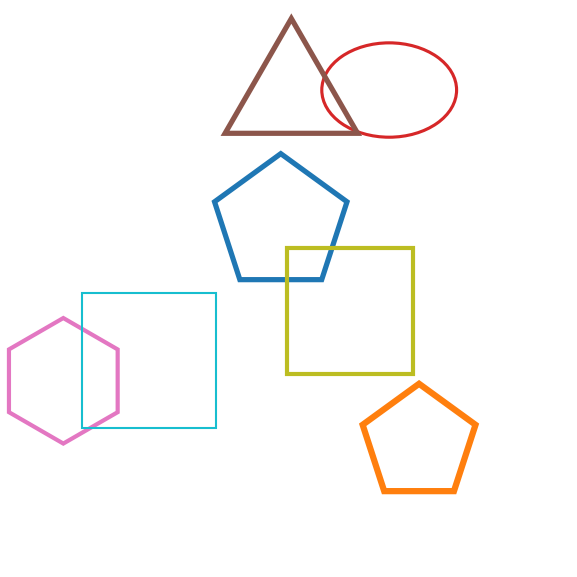[{"shape": "pentagon", "thickness": 2.5, "radius": 0.6, "center": [0.486, 0.612]}, {"shape": "pentagon", "thickness": 3, "radius": 0.51, "center": [0.726, 0.232]}, {"shape": "oval", "thickness": 1.5, "radius": 0.58, "center": [0.674, 0.843]}, {"shape": "triangle", "thickness": 2.5, "radius": 0.66, "center": [0.504, 0.835]}, {"shape": "hexagon", "thickness": 2, "radius": 0.54, "center": [0.11, 0.34]}, {"shape": "square", "thickness": 2, "radius": 0.54, "center": [0.606, 0.461]}, {"shape": "square", "thickness": 1, "radius": 0.58, "center": [0.258, 0.375]}]